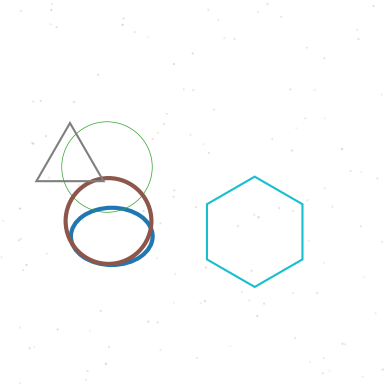[{"shape": "oval", "thickness": 3, "radius": 0.53, "center": [0.29, 0.386]}, {"shape": "circle", "thickness": 0.5, "radius": 0.59, "center": [0.278, 0.566]}, {"shape": "circle", "thickness": 3, "radius": 0.56, "center": [0.282, 0.426]}, {"shape": "triangle", "thickness": 1.5, "radius": 0.5, "center": [0.182, 0.58]}, {"shape": "hexagon", "thickness": 1.5, "radius": 0.72, "center": [0.662, 0.398]}]